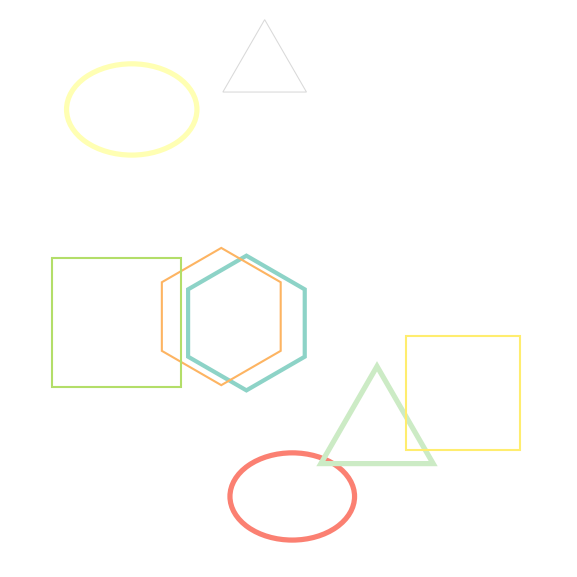[{"shape": "hexagon", "thickness": 2, "radius": 0.58, "center": [0.427, 0.44]}, {"shape": "oval", "thickness": 2.5, "radius": 0.56, "center": [0.228, 0.81]}, {"shape": "oval", "thickness": 2.5, "radius": 0.54, "center": [0.506, 0.139]}, {"shape": "hexagon", "thickness": 1, "radius": 0.59, "center": [0.383, 0.451]}, {"shape": "square", "thickness": 1, "radius": 0.56, "center": [0.202, 0.441]}, {"shape": "triangle", "thickness": 0.5, "radius": 0.42, "center": [0.458, 0.882]}, {"shape": "triangle", "thickness": 2.5, "radius": 0.56, "center": [0.653, 0.252]}, {"shape": "square", "thickness": 1, "radius": 0.5, "center": [0.802, 0.319]}]